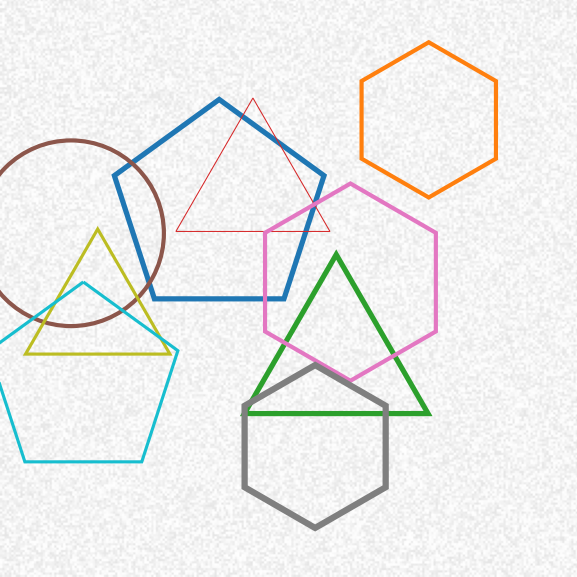[{"shape": "pentagon", "thickness": 2.5, "radius": 0.95, "center": [0.38, 0.636]}, {"shape": "hexagon", "thickness": 2, "radius": 0.67, "center": [0.742, 0.792]}, {"shape": "triangle", "thickness": 2.5, "radius": 0.92, "center": [0.582, 0.375]}, {"shape": "triangle", "thickness": 0.5, "radius": 0.77, "center": [0.438, 0.675]}, {"shape": "circle", "thickness": 2, "radius": 0.8, "center": [0.123, 0.595]}, {"shape": "hexagon", "thickness": 2, "radius": 0.85, "center": [0.607, 0.511]}, {"shape": "hexagon", "thickness": 3, "radius": 0.71, "center": [0.546, 0.226]}, {"shape": "triangle", "thickness": 1.5, "radius": 0.72, "center": [0.169, 0.458]}, {"shape": "pentagon", "thickness": 1.5, "radius": 0.86, "center": [0.144, 0.339]}]